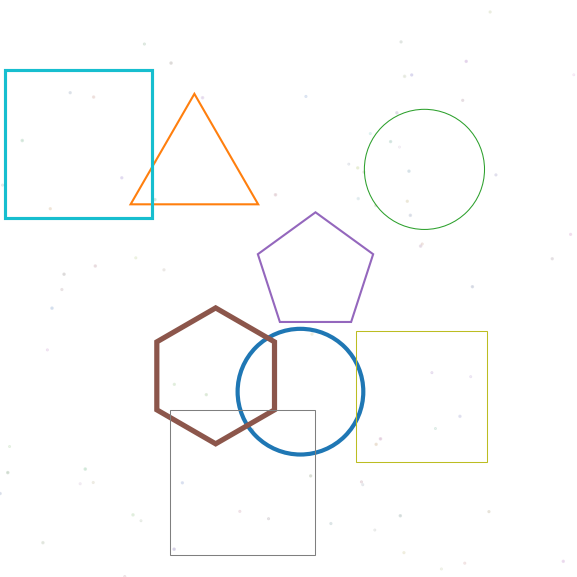[{"shape": "circle", "thickness": 2, "radius": 0.54, "center": [0.52, 0.321]}, {"shape": "triangle", "thickness": 1, "radius": 0.64, "center": [0.337, 0.709]}, {"shape": "circle", "thickness": 0.5, "radius": 0.52, "center": [0.735, 0.706]}, {"shape": "pentagon", "thickness": 1, "radius": 0.52, "center": [0.546, 0.527]}, {"shape": "hexagon", "thickness": 2.5, "radius": 0.59, "center": [0.373, 0.348]}, {"shape": "square", "thickness": 0.5, "radius": 0.63, "center": [0.419, 0.163]}, {"shape": "square", "thickness": 0.5, "radius": 0.56, "center": [0.73, 0.313]}, {"shape": "square", "thickness": 1.5, "radius": 0.64, "center": [0.136, 0.75]}]